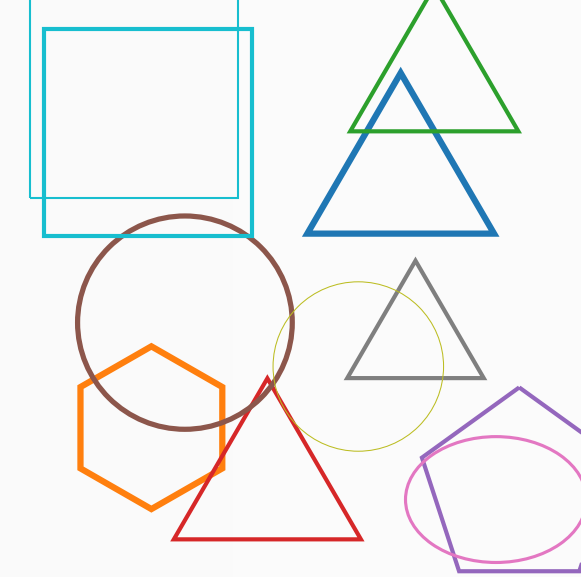[{"shape": "triangle", "thickness": 3, "radius": 0.93, "center": [0.689, 0.687]}, {"shape": "hexagon", "thickness": 3, "radius": 0.7, "center": [0.26, 0.259]}, {"shape": "triangle", "thickness": 2, "radius": 0.83, "center": [0.747, 0.855]}, {"shape": "triangle", "thickness": 2, "radius": 0.93, "center": [0.46, 0.158]}, {"shape": "pentagon", "thickness": 2, "radius": 0.88, "center": [0.893, 0.152]}, {"shape": "circle", "thickness": 2.5, "radius": 0.92, "center": [0.318, 0.44]}, {"shape": "oval", "thickness": 1.5, "radius": 0.78, "center": [0.853, 0.134]}, {"shape": "triangle", "thickness": 2, "radius": 0.68, "center": [0.715, 0.412]}, {"shape": "circle", "thickness": 0.5, "radius": 0.73, "center": [0.616, 0.364]}, {"shape": "square", "thickness": 2, "radius": 0.9, "center": [0.255, 0.769]}, {"shape": "square", "thickness": 1, "radius": 0.9, "center": [0.23, 0.836]}]